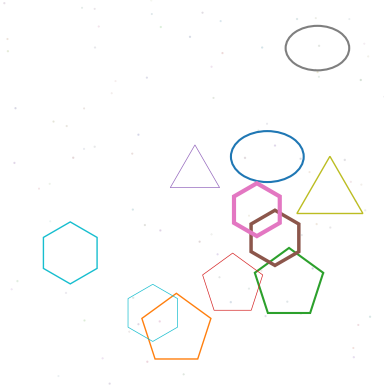[{"shape": "oval", "thickness": 1.5, "radius": 0.47, "center": [0.694, 0.593]}, {"shape": "pentagon", "thickness": 1, "radius": 0.47, "center": [0.458, 0.144]}, {"shape": "pentagon", "thickness": 1.5, "radius": 0.47, "center": [0.751, 0.263]}, {"shape": "pentagon", "thickness": 0.5, "radius": 0.41, "center": [0.604, 0.261]}, {"shape": "triangle", "thickness": 0.5, "radius": 0.37, "center": [0.506, 0.55]}, {"shape": "hexagon", "thickness": 2.5, "radius": 0.36, "center": [0.714, 0.382]}, {"shape": "hexagon", "thickness": 3, "radius": 0.34, "center": [0.667, 0.455]}, {"shape": "oval", "thickness": 1.5, "radius": 0.41, "center": [0.824, 0.875]}, {"shape": "triangle", "thickness": 1, "radius": 0.5, "center": [0.857, 0.495]}, {"shape": "hexagon", "thickness": 1, "radius": 0.4, "center": [0.182, 0.343]}, {"shape": "hexagon", "thickness": 0.5, "radius": 0.37, "center": [0.397, 0.187]}]